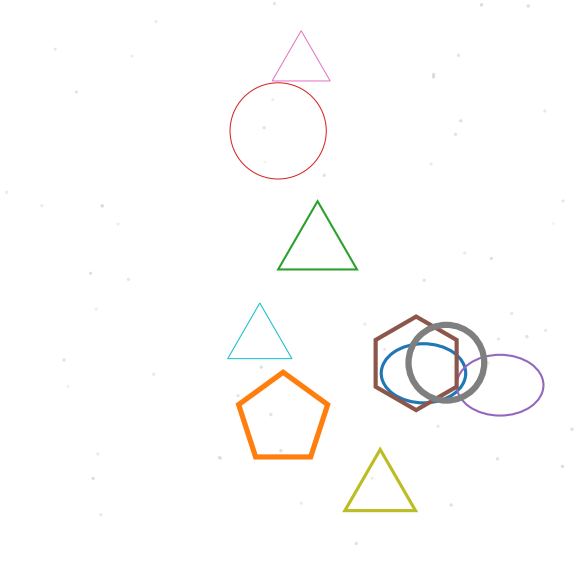[{"shape": "oval", "thickness": 1.5, "radius": 0.37, "center": [0.733, 0.353]}, {"shape": "pentagon", "thickness": 2.5, "radius": 0.41, "center": [0.49, 0.273]}, {"shape": "triangle", "thickness": 1, "radius": 0.39, "center": [0.55, 0.572]}, {"shape": "circle", "thickness": 0.5, "radius": 0.42, "center": [0.482, 0.772]}, {"shape": "oval", "thickness": 1, "radius": 0.38, "center": [0.866, 0.332]}, {"shape": "hexagon", "thickness": 2, "radius": 0.4, "center": [0.721, 0.37]}, {"shape": "triangle", "thickness": 0.5, "radius": 0.29, "center": [0.522, 0.888]}, {"shape": "circle", "thickness": 3, "radius": 0.33, "center": [0.773, 0.371]}, {"shape": "triangle", "thickness": 1.5, "radius": 0.35, "center": [0.658, 0.15]}, {"shape": "triangle", "thickness": 0.5, "radius": 0.32, "center": [0.45, 0.41]}]